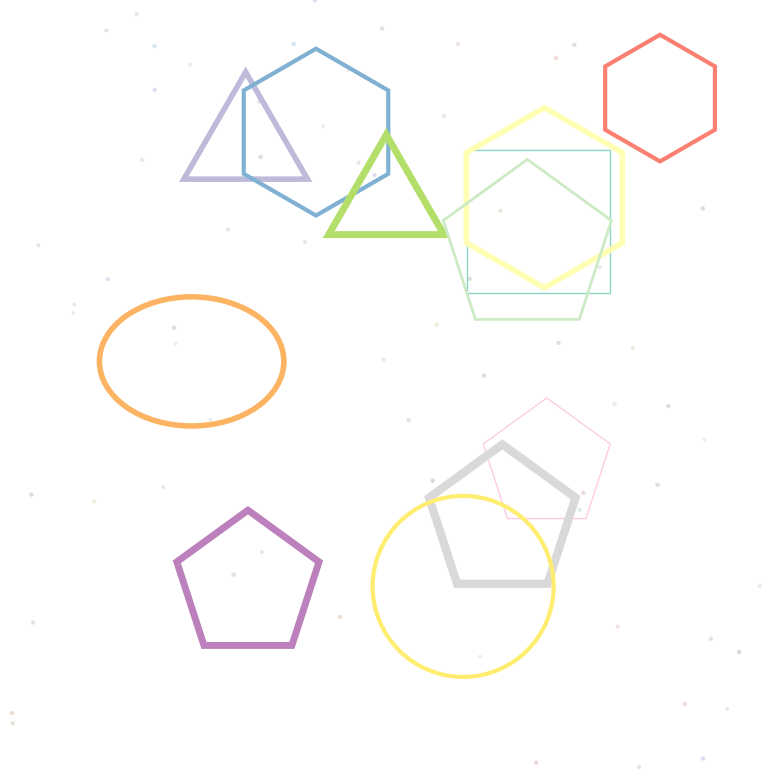[{"shape": "square", "thickness": 0.5, "radius": 0.46, "center": [0.7, 0.713]}, {"shape": "hexagon", "thickness": 2, "radius": 0.58, "center": [0.707, 0.743]}, {"shape": "triangle", "thickness": 2, "radius": 0.46, "center": [0.319, 0.814]}, {"shape": "hexagon", "thickness": 1.5, "radius": 0.41, "center": [0.857, 0.873]}, {"shape": "hexagon", "thickness": 1.5, "radius": 0.54, "center": [0.41, 0.828]}, {"shape": "oval", "thickness": 2, "radius": 0.6, "center": [0.249, 0.531]}, {"shape": "triangle", "thickness": 2.5, "radius": 0.43, "center": [0.502, 0.739]}, {"shape": "pentagon", "thickness": 0.5, "radius": 0.43, "center": [0.71, 0.397]}, {"shape": "pentagon", "thickness": 3, "radius": 0.5, "center": [0.652, 0.323]}, {"shape": "pentagon", "thickness": 2.5, "radius": 0.49, "center": [0.322, 0.24]}, {"shape": "pentagon", "thickness": 1, "radius": 0.57, "center": [0.685, 0.678]}, {"shape": "circle", "thickness": 1.5, "radius": 0.59, "center": [0.601, 0.238]}]